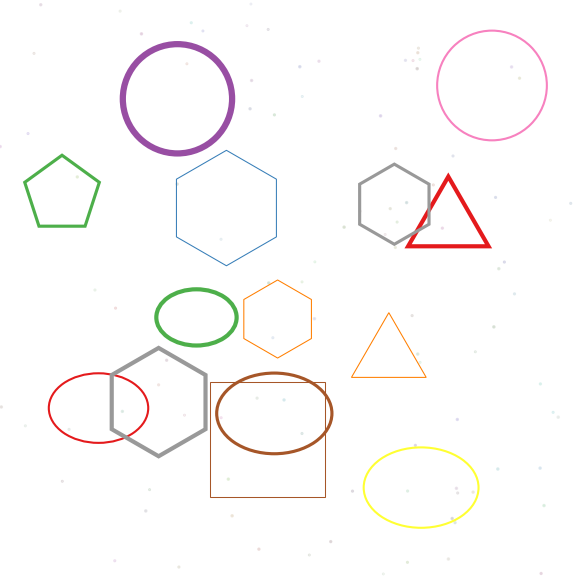[{"shape": "triangle", "thickness": 2, "radius": 0.4, "center": [0.776, 0.613]}, {"shape": "oval", "thickness": 1, "radius": 0.43, "center": [0.171, 0.293]}, {"shape": "hexagon", "thickness": 0.5, "radius": 0.5, "center": [0.392, 0.639]}, {"shape": "pentagon", "thickness": 1.5, "radius": 0.34, "center": [0.107, 0.662]}, {"shape": "oval", "thickness": 2, "radius": 0.35, "center": [0.34, 0.45]}, {"shape": "circle", "thickness": 3, "radius": 0.47, "center": [0.307, 0.828]}, {"shape": "triangle", "thickness": 0.5, "radius": 0.37, "center": [0.673, 0.383]}, {"shape": "hexagon", "thickness": 0.5, "radius": 0.34, "center": [0.481, 0.447]}, {"shape": "oval", "thickness": 1, "radius": 0.5, "center": [0.729, 0.155]}, {"shape": "oval", "thickness": 1.5, "radius": 0.5, "center": [0.475, 0.283]}, {"shape": "square", "thickness": 0.5, "radius": 0.5, "center": [0.464, 0.238]}, {"shape": "circle", "thickness": 1, "radius": 0.47, "center": [0.852, 0.851]}, {"shape": "hexagon", "thickness": 2, "radius": 0.47, "center": [0.275, 0.303]}, {"shape": "hexagon", "thickness": 1.5, "radius": 0.35, "center": [0.683, 0.646]}]